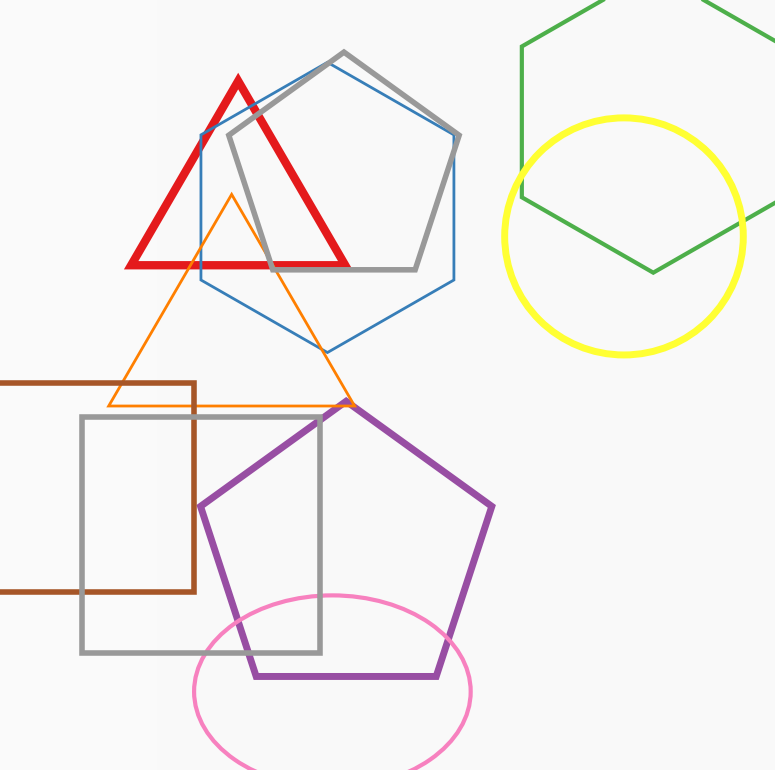[{"shape": "triangle", "thickness": 3, "radius": 0.8, "center": [0.307, 0.735]}, {"shape": "hexagon", "thickness": 1, "radius": 0.94, "center": [0.422, 0.731]}, {"shape": "hexagon", "thickness": 1.5, "radius": 0.98, "center": [0.843, 0.842]}, {"shape": "pentagon", "thickness": 2.5, "radius": 0.99, "center": [0.447, 0.281]}, {"shape": "triangle", "thickness": 1, "radius": 0.92, "center": [0.299, 0.564]}, {"shape": "circle", "thickness": 2.5, "radius": 0.77, "center": [0.805, 0.693]}, {"shape": "square", "thickness": 2, "radius": 0.68, "center": [0.114, 0.367]}, {"shape": "oval", "thickness": 1.5, "radius": 0.89, "center": [0.429, 0.102]}, {"shape": "pentagon", "thickness": 2, "radius": 0.78, "center": [0.444, 0.776]}, {"shape": "square", "thickness": 2, "radius": 0.77, "center": [0.259, 0.305]}]